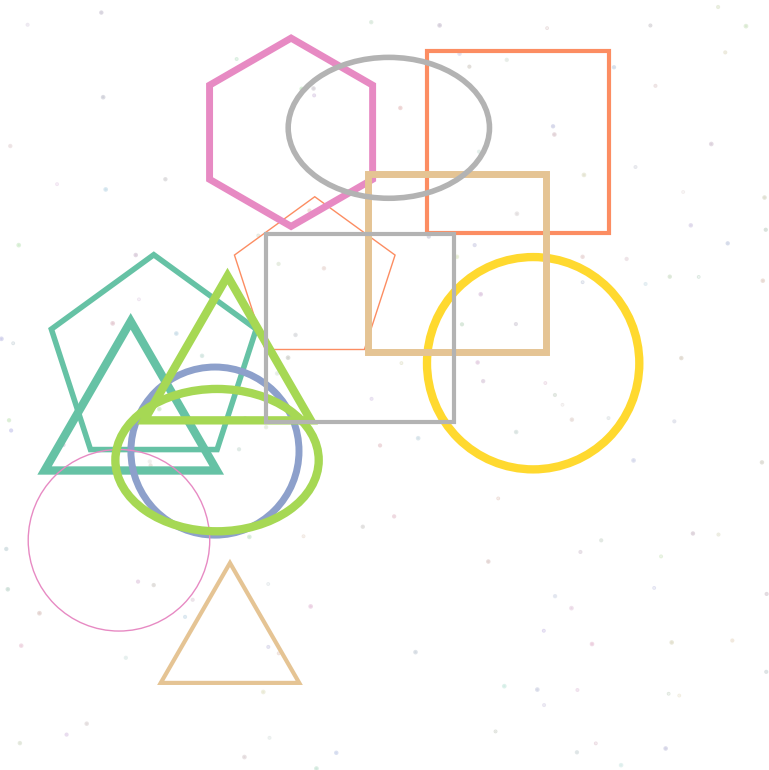[{"shape": "pentagon", "thickness": 2, "radius": 0.7, "center": [0.2, 0.529]}, {"shape": "triangle", "thickness": 3, "radius": 0.65, "center": [0.17, 0.454]}, {"shape": "pentagon", "thickness": 0.5, "radius": 0.55, "center": [0.409, 0.635]}, {"shape": "square", "thickness": 1.5, "radius": 0.59, "center": [0.673, 0.815]}, {"shape": "circle", "thickness": 2.5, "radius": 0.55, "center": [0.279, 0.414]}, {"shape": "hexagon", "thickness": 2.5, "radius": 0.61, "center": [0.378, 0.828]}, {"shape": "circle", "thickness": 0.5, "radius": 0.59, "center": [0.155, 0.298]}, {"shape": "triangle", "thickness": 3, "radius": 0.62, "center": [0.295, 0.517]}, {"shape": "oval", "thickness": 3, "radius": 0.66, "center": [0.282, 0.402]}, {"shape": "circle", "thickness": 3, "radius": 0.69, "center": [0.692, 0.528]}, {"shape": "triangle", "thickness": 1.5, "radius": 0.52, "center": [0.299, 0.165]}, {"shape": "square", "thickness": 2.5, "radius": 0.58, "center": [0.593, 0.659]}, {"shape": "oval", "thickness": 2, "radius": 0.65, "center": [0.505, 0.834]}, {"shape": "square", "thickness": 1.5, "radius": 0.61, "center": [0.468, 0.574]}]